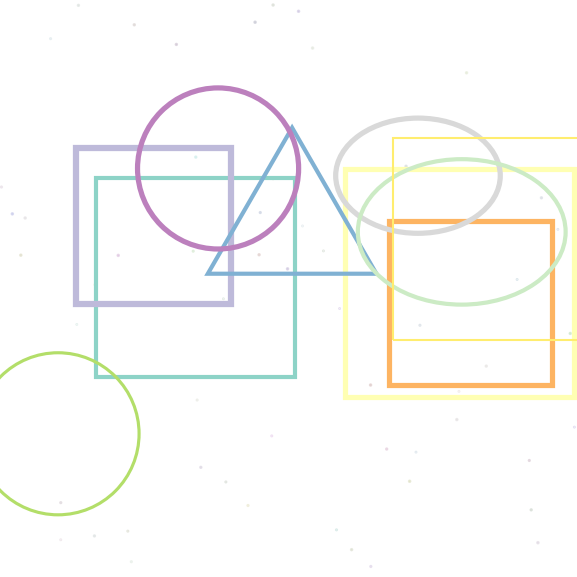[{"shape": "square", "thickness": 2, "radius": 0.86, "center": [0.338, 0.519]}, {"shape": "square", "thickness": 2.5, "radius": 0.99, "center": [0.796, 0.509]}, {"shape": "square", "thickness": 3, "radius": 0.67, "center": [0.266, 0.608]}, {"shape": "triangle", "thickness": 2, "radius": 0.84, "center": [0.506, 0.609]}, {"shape": "square", "thickness": 2.5, "radius": 0.71, "center": [0.815, 0.475]}, {"shape": "circle", "thickness": 1.5, "radius": 0.7, "center": [0.101, 0.248]}, {"shape": "oval", "thickness": 2.5, "radius": 0.71, "center": [0.724, 0.695]}, {"shape": "circle", "thickness": 2.5, "radius": 0.7, "center": [0.378, 0.707]}, {"shape": "oval", "thickness": 2, "radius": 0.9, "center": [0.8, 0.598]}, {"shape": "square", "thickness": 1, "radius": 0.87, "center": [0.856, 0.586]}]